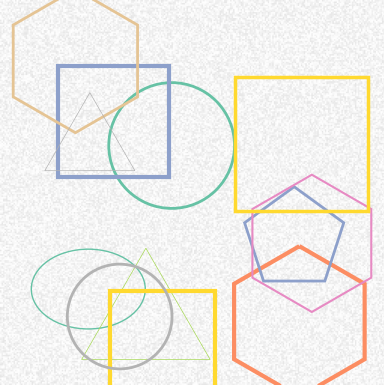[{"shape": "oval", "thickness": 1, "radius": 0.74, "center": [0.229, 0.249]}, {"shape": "circle", "thickness": 2, "radius": 0.82, "center": [0.446, 0.622]}, {"shape": "hexagon", "thickness": 3, "radius": 0.98, "center": [0.778, 0.165]}, {"shape": "pentagon", "thickness": 2, "radius": 0.68, "center": [0.764, 0.38]}, {"shape": "square", "thickness": 3, "radius": 0.72, "center": [0.295, 0.685]}, {"shape": "hexagon", "thickness": 1.5, "radius": 0.89, "center": [0.81, 0.368]}, {"shape": "triangle", "thickness": 0.5, "radius": 0.96, "center": [0.379, 0.163]}, {"shape": "square", "thickness": 2.5, "radius": 0.87, "center": [0.783, 0.626]}, {"shape": "square", "thickness": 3, "radius": 0.68, "center": [0.422, 0.109]}, {"shape": "hexagon", "thickness": 2, "radius": 0.93, "center": [0.196, 0.842]}, {"shape": "triangle", "thickness": 0.5, "radius": 0.68, "center": [0.233, 0.624]}, {"shape": "circle", "thickness": 2, "radius": 0.68, "center": [0.311, 0.178]}]